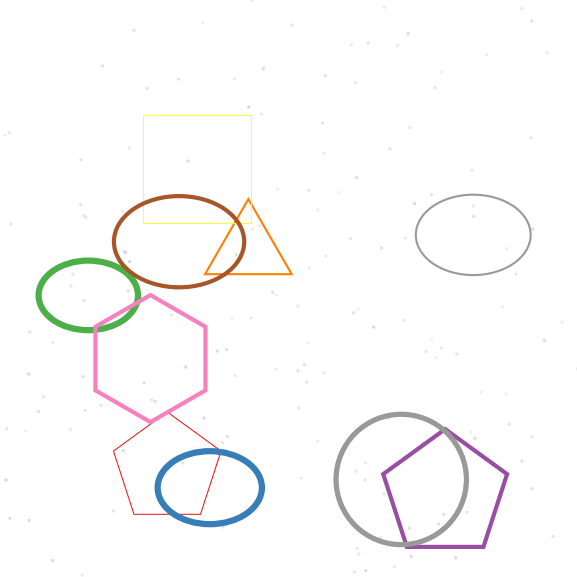[{"shape": "pentagon", "thickness": 0.5, "radius": 0.49, "center": [0.29, 0.188]}, {"shape": "oval", "thickness": 3, "radius": 0.45, "center": [0.363, 0.155]}, {"shape": "oval", "thickness": 3, "radius": 0.43, "center": [0.153, 0.488]}, {"shape": "pentagon", "thickness": 2, "radius": 0.56, "center": [0.771, 0.143]}, {"shape": "triangle", "thickness": 1, "radius": 0.43, "center": [0.43, 0.568]}, {"shape": "square", "thickness": 0.5, "radius": 0.47, "center": [0.342, 0.707]}, {"shape": "oval", "thickness": 2, "radius": 0.56, "center": [0.31, 0.581]}, {"shape": "hexagon", "thickness": 2, "radius": 0.55, "center": [0.261, 0.378]}, {"shape": "oval", "thickness": 1, "radius": 0.5, "center": [0.819, 0.592]}, {"shape": "circle", "thickness": 2.5, "radius": 0.56, "center": [0.695, 0.169]}]